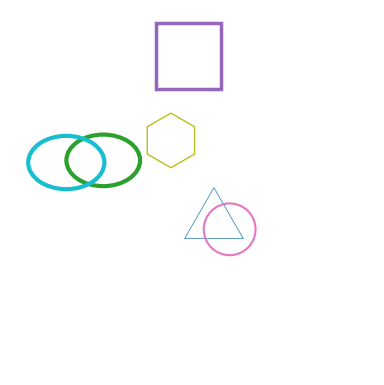[{"shape": "triangle", "thickness": 0.5, "radius": 0.44, "center": [0.556, 0.424]}, {"shape": "oval", "thickness": 3, "radius": 0.48, "center": [0.268, 0.583]}, {"shape": "square", "thickness": 2.5, "radius": 0.43, "center": [0.489, 0.855]}, {"shape": "circle", "thickness": 1.5, "radius": 0.34, "center": [0.597, 0.404]}, {"shape": "hexagon", "thickness": 1, "radius": 0.35, "center": [0.444, 0.635]}, {"shape": "oval", "thickness": 3, "radius": 0.49, "center": [0.172, 0.578]}]